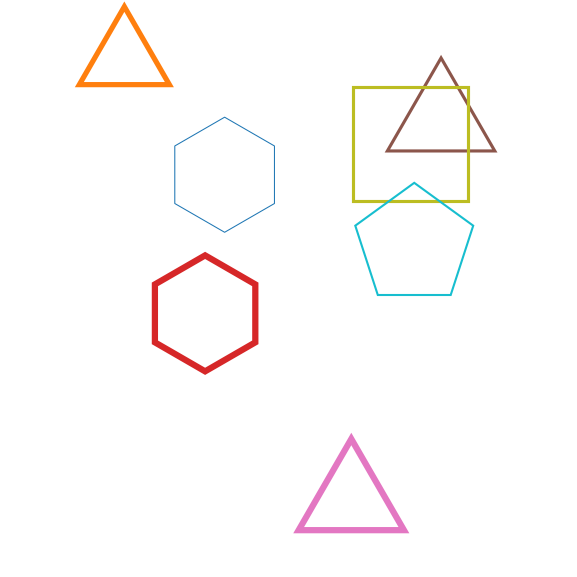[{"shape": "hexagon", "thickness": 0.5, "radius": 0.5, "center": [0.389, 0.697]}, {"shape": "triangle", "thickness": 2.5, "radius": 0.45, "center": [0.215, 0.898]}, {"shape": "hexagon", "thickness": 3, "radius": 0.5, "center": [0.355, 0.457]}, {"shape": "triangle", "thickness": 1.5, "radius": 0.54, "center": [0.764, 0.791]}, {"shape": "triangle", "thickness": 3, "radius": 0.53, "center": [0.608, 0.134]}, {"shape": "square", "thickness": 1.5, "radius": 0.5, "center": [0.711, 0.75]}, {"shape": "pentagon", "thickness": 1, "radius": 0.54, "center": [0.717, 0.575]}]